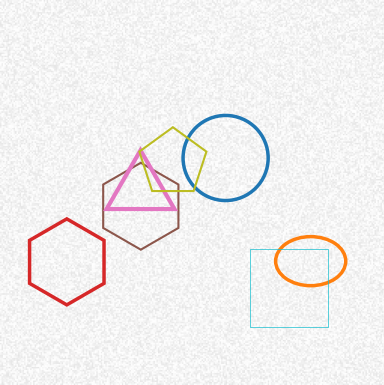[{"shape": "circle", "thickness": 2.5, "radius": 0.55, "center": [0.586, 0.59]}, {"shape": "oval", "thickness": 2.5, "radius": 0.46, "center": [0.807, 0.322]}, {"shape": "hexagon", "thickness": 2.5, "radius": 0.56, "center": [0.174, 0.32]}, {"shape": "hexagon", "thickness": 1.5, "radius": 0.56, "center": [0.366, 0.464]}, {"shape": "triangle", "thickness": 3, "radius": 0.51, "center": [0.365, 0.508]}, {"shape": "pentagon", "thickness": 1.5, "radius": 0.46, "center": [0.449, 0.578]}, {"shape": "square", "thickness": 0.5, "radius": 0.51, "center": [0.751, 0.252]}]